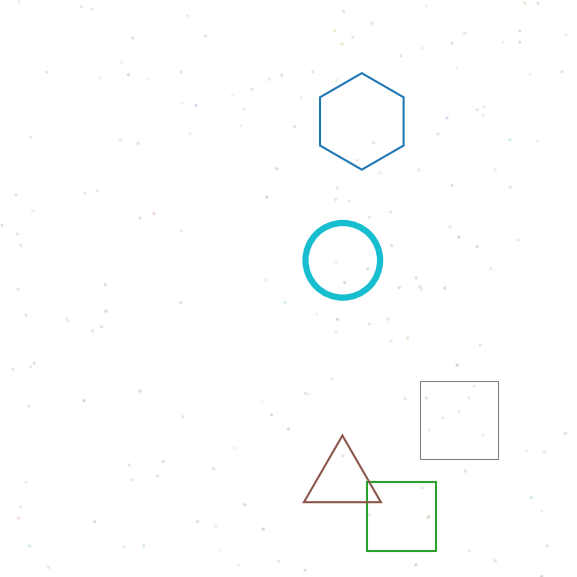[{"shape": "hexagon", "thickness": 1, "radius": 0.42, "center": [0.627, 0.789]}, {"shape": "square", "thickness": 1, "radius": 0.3, "center": [0.695, 0.105]}, {"shape": "triangle", "thickness": 1, "radius": 0.38, "center": [0.593, 0.168]}, {"shape": "square", "thickness": 0.5, "radius": 0.34, "center": [0.795, 0.272]}, {"shape": "circle", "thickness": 3, "radius": 0.32, "center": [0.594, 0.548]}]